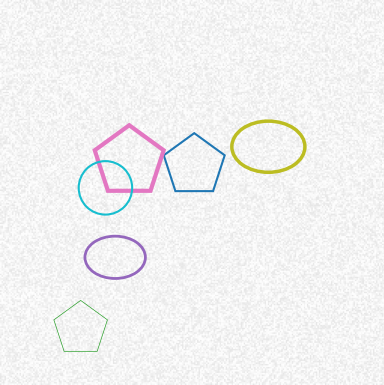[{"shape": "pentagon", "thickness": 1.5, "radius": 0.42, "center": [0.505, 0.571]}, {"shape": "pentagon", "thickness": 0.5, "radius": 0.37, "center": [0.209, 0.147]}, {"shape": "oval", "thickness": 2, "radius": 0.39, "center": [0.299, 0.332]}, {"shape": "pentagon", "thickness": 3, "radius": 0.47, "center": [0.336, 0.581]}, {"shape": "oval", "thickness": 2.5, "radius": 0.47, "center": [0.697, 0.619]}, {"shape": "circle", "thickness": 1.5, "radius": 0.35, "center": [0.274, 0.512]}]